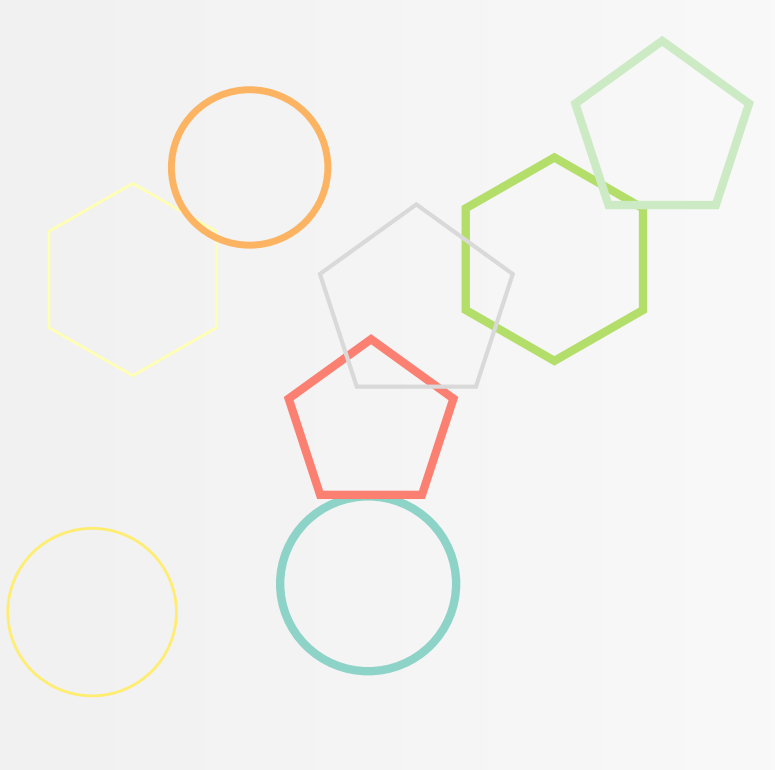[{"shape": "circle", "thickness": 3, "radius": 0.57, "center": [0.475, 0.242]}, {"shape": "hexagon", "thickness": 1, "radius": 0.62, "center": [0.171, 0.637]}, {"shape": "pentagon", "thickness": 3, "radius": 0.56, "center": [0.479, 0.448]}, {"shape": "circle", "thickness": 2.5, "radius": 0.5, "center": [0.322, 0.783]}, {"shape": "hexagon", "thickness": 3, "radius": 0.66, "center": [0.715, 0.663]}, {"shape": "pentagon", "thickness": 1.5, "radius": 0.65, "center": [0.537, 0.604]}, {"shape": "pentagon", "thickness": 3, "radius": 0.59, "center": [0.854, 0.829]}, {"shape": "circle", "thickness": 1, "radius": 0.54, "center": [0.119, 0.205]}]